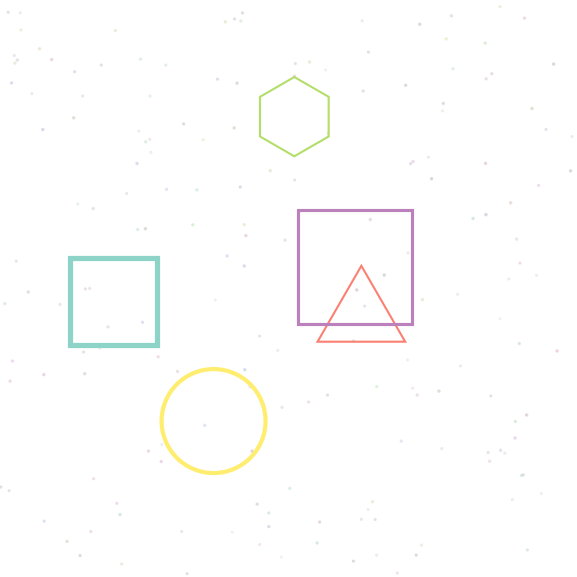[{"shape": "square", "thickness": 2.5, "radius": 0.38, "center": [0.196, 0.477]}, {"shape": "triangle", "thickness": 1, "radius": 0.44, "center": [0.626, 0.451]}, {"shape": "hexagon", "thickness": 1, "radius": 0.34, "center": [0.51, 0.797]}, {"shape": "square", "thickness": 1.5, "radius": 0.49, "center": [0.615, 0.537]}, {"shape": "circle", "thickness": 2, "radius": 0.45, "center": [0.37, 0.27]}]